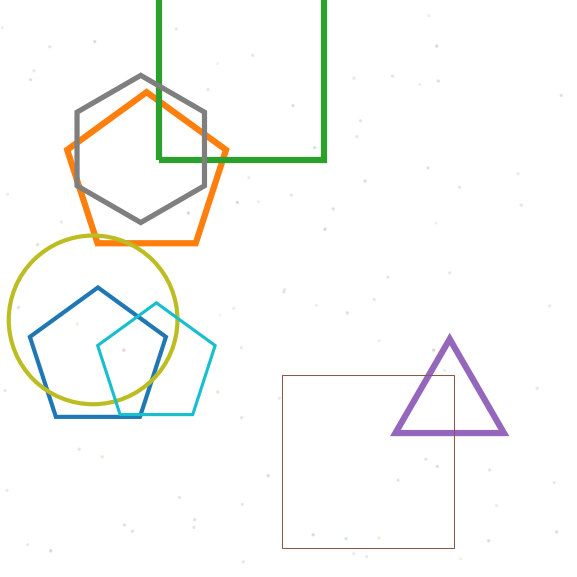[{"shape": "pentagon", "thickness": 2, "radius": 0.62, "center": [0.17, 0.377]}, {"shape": "pentagon", "thickness": 3, "radius": 0.72, "center": [0.254, 0.695]}, {"shape": "square", "thickness": 3, "radius": 0.71, "center": [0.418, 0.864]}, {"shape": "triangle", "thickness": 3, "radius": 0.54, "center": [0.779, 0.304]}, {"shape": "square", "thickness": 0.5, "radius": 0.75, "center": [0.637, 0.2]}, {"shape": "hexagon", "thickness": 2.5, "radius": 0.64, "center": [0.244, 0.741]}, {"shape": "circle", "thickness": 2, "radius": 0.73, "center": [0.161, 0.445]}, {"shape": "pentagon", "thickness": 1.5, "radius": 0.53, "center": [0.271, 0.368]}]